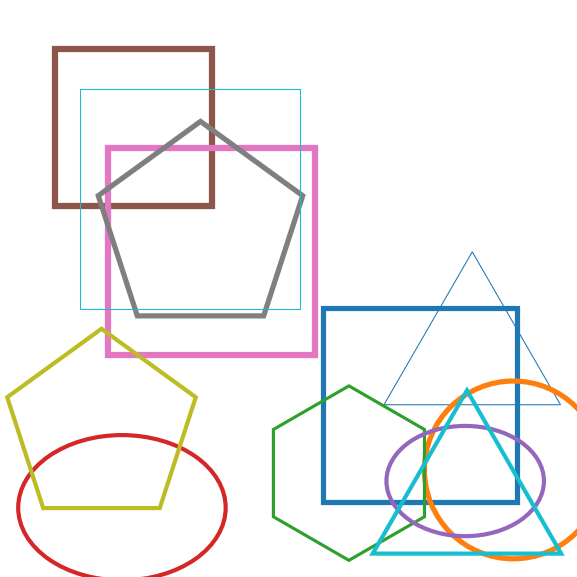[{"shape": "triangle", "thickness": 0.5, "radius": 0.88, "center": [0.818, 0.387]}, {"shape": "square", "thickness": 2.5, "radius": 0.84, "center": [0.727, 0.298]}, {"shape": "circle", "thickness": 2.5, "radius": 0.77, "center": [0.889, 0.185]}, {"shape": "hexagon", "thickness": 1.5, "radius": 0.76, "center": [0.604, 0.18]}, {"shape": "oval", "thickness": 2, "radius": 0.9, "center": [0.211, 0.12]}, {"shape": "oval", "thickness": 2, "radius": 0.68, "center": [0.806, 0.166]}, {"shape": "square", "thickness": 3, "radius": 0.68, "center": [0.232, 0.779]}, {"shape": "square", "thickness": 3, "radius": 0.89, "center": [0.367, 0.564]}, {"shape": "pentagon", "thickness": 2.5, "radius": 0.93, "center": [0.347, 0.603]}, {"shape": "pentagon", "thickness": 2, "radius": 0.86, "center": [0.176, 0.258]}, {"shape": "triangle", "thickness": 2, "radius": 0.94, "center": [0.809, 0.135]}, {"shape": "square", "thickness": 0.5, "radius": 0.95, "center": [0.329, 0.655]}]